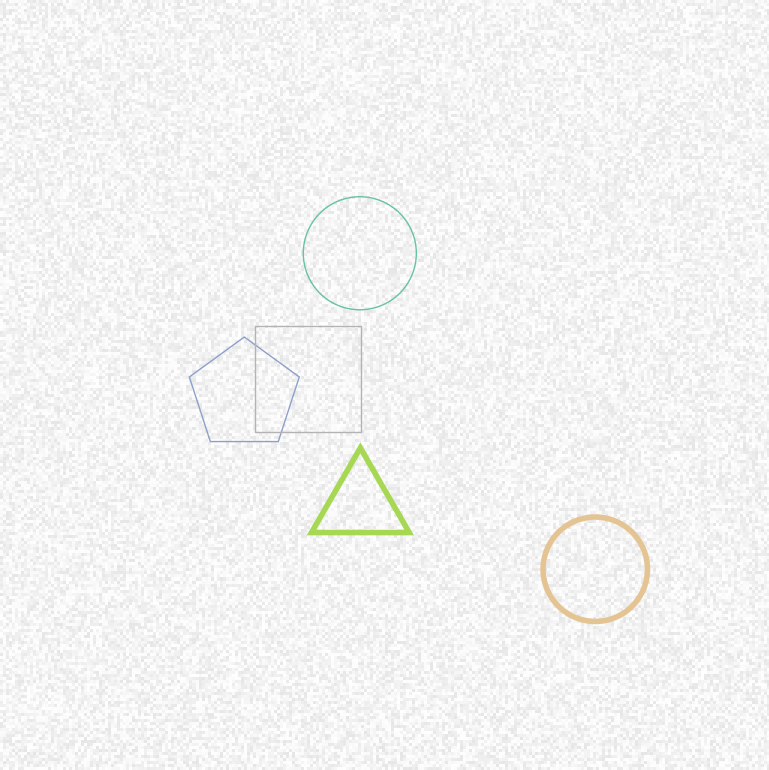[{"shape": "circle", "thickness": 0.5, "radius": 0.37, "center": [0.467, 0.671]}, {"shape": "pentagon", "thickness": 0.5, "radius": 0.38, "center": [0.317, 0.487]}, {"shape": "triangle", "thickness": 2, "radius": 0.37, "center": [0.468, 0.345]}, {"shape": "circle", "thickness": 2, "radius": 0.34, "center": [0.773, 0.261]}, {"shape": "square", "thickness": 0.5, "radius": 0.34, "center": [0.4, 0.508]}]